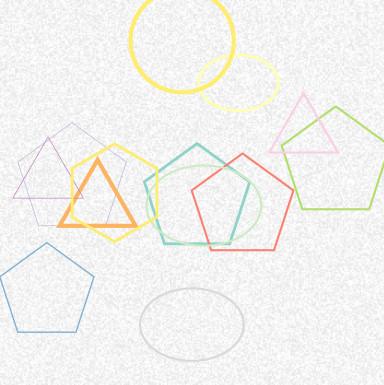[{"shape": "pentagon", "thickness": 2, "radius": 0.72, "center": [0.512, 0.483]}, {"shape": "oval", "thickness": 2, "radius": 0.52, "center": [0.619, 0.785]}, {"shape": "pentagon", "thickness": 0.5, "radius": 0.74, "center": [0.187, 0.533]}, {"shape": "pentagon", "thickness": 1.5, "radius": 0.69, "center": [0.63, 0.462]}, {"shape": "pentagon", "thickness": 1, "radius": 0.64, "center": [0.122, 0.241]}, {"shape": "triangle", "thickness": 3, "radius": 0.57, "center": [0.253, 0.47]}, {"shape": "pentagon", "thickness": 1.5, "radius": 0.74, "center": [0.872, 0.576]}, {"shape": "triangle", "thickness": 1.5, "radius": 0.51, "center": [0.789, 0.655]}, {"shape": "oval", "thickness": 1.5, "radius": 0.67, "center": [0.499, 0.157]}, {"shape": "triangle", "thickness": 0.5, "radius": 0.53, "center": [0.125, 0.538]}, {"shape": "oval", "thickness": 1.5, "radius": 0.75, "center": [0.53, 0.466]}, {"shape": "circle", "thickness": 3, "radius": 0.67, "center": [0.473, 0.894]}, {"shape": "hexagon", "thickness": 2, "radius": 0.64, "center": [0.298, 0.499]}]